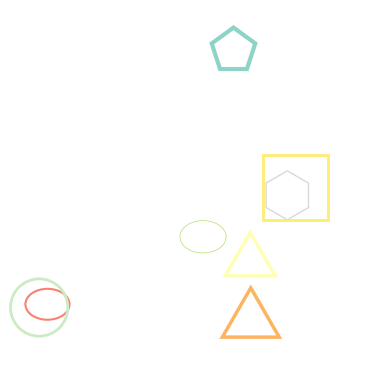[{"shape": "pentagon", "thickness": 3, "radius": 0.3, "center": [0.606, 0.869]}, {"shape": "triangle", "thickness": 2.5, "radius": 0.37, "center": [0.65, 0.321]}, {"shape": "oval", "thickness": 1.5, "radius": 0.29, "center": [0.123, 0.21]}, {"shape": "triangle", "thickness": 2.5, "radius": 0.43, "center": [0.651, 0.167]}, {"shape": "oval", "thickness": 0.5, "radius": 0.3, "center": [0.527, 0.385]}, {"shape": "hexagon", "thickness": 1, "radius": 0.32, "center": [0.746, 0.493]}, {"shape": "circle", "thickness": 2, "radius": 0.37, "center": [0.102, 0.201]}, {"shape": "square", "thickness": 2, "radius": 0.42, "center": [0.768, 0.513]}]